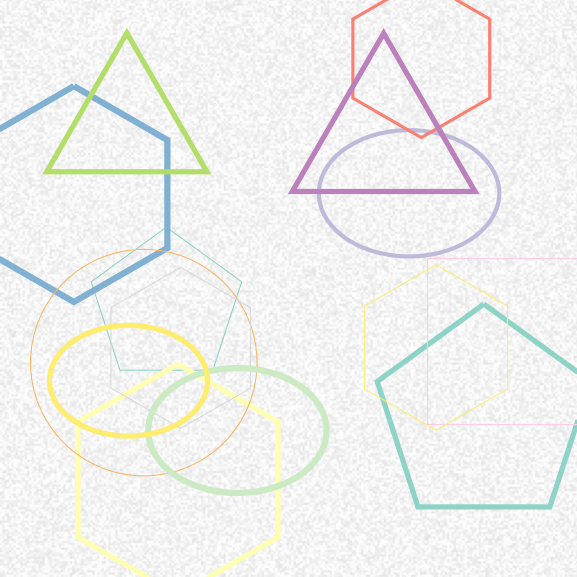[{"shape": "pentagon", "thickness": 0.5, "radius": 0.68, "center": [0.288, 0.469]}, {"shape": "pentagon", "thickness": 2.5, "radius": 0.97, "center": [0.838, 0.278]}, {"shape": "hexagon", "thickness": 2.5, "radius": 1.0, "center": [0.308, 0.169]}, {"shape": "oval", "thickness": 2, "radius": 0.78, "center": [0.708, 0.664]}, {"shape": "hexagon", "thickness": 1.5, "radius": 0.68, "center": [0.73, 0.898]}, {"shape": "hexagon", "thickness": 3, "radius": 0.93, "center": [0.128, 0.663]}, {"shape": "circle", "thickness": 0.5, "radius": 0.98, "center": [0.249, 0.371]}, {"shape": "triangle", "thickness": 2.5, "radius": 0.8, "center": [0.22, 0.782]}, {"shape": "square", "thickness": 0.5, "radius": 0.72, "center": [0.884, 0.408]}, {"shape": "hexagon", "thickness": 0.5, "radius": 0.7, "center": [0.313, 0.397]}, {"shape": "triangle", "thickness": 2.5, "radius": 0.91, "center": [0.664, 0.759]}, {"shape": "oval", "thickness": 3, "radius": 0.77, "center": [0.411, 0.254]}, {"shape": "hexagon", "thickness": 0.5, "radius": 0.72, "center": [0.755, 0.397]}, {"shape": "oval", "thickness": 2.5, "radius": 0.68, "center": [0.223, 0.34]}]